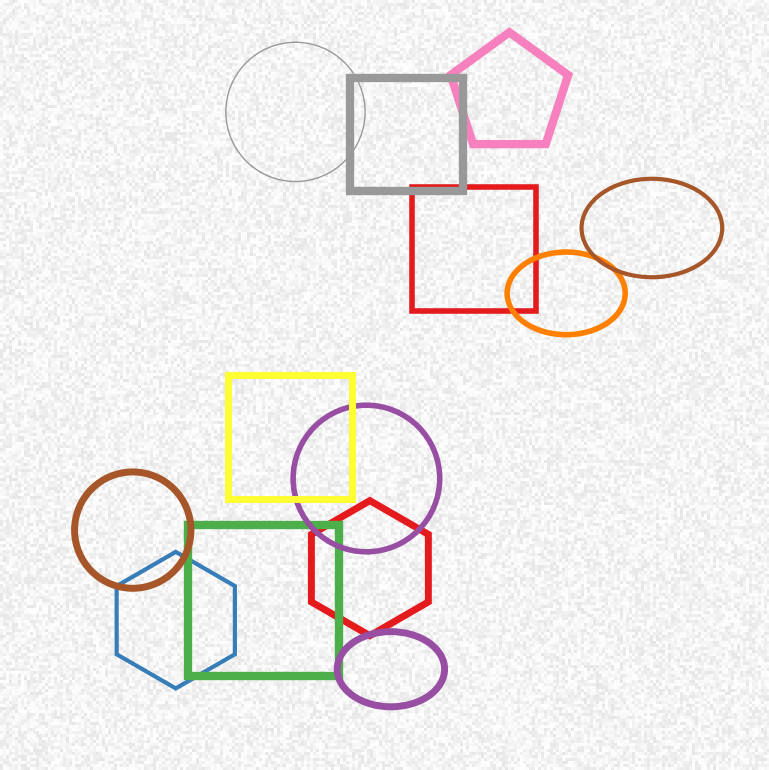[{"shape": "hexagon", "thickness": 2.5, "radius": 0.44, "center": [0.48, 0.262]}, {"shape": "square", "thickness": 2, "radius": 0.4, "center": [0.615, 0.677]}, {"shape": "hexagon", "thickness": 1.5, "radius": 0.44, "center": [0.228, 0.195]}, {"shape": "square", "thickness": 3, "radius": 0.49, "center": [0.342, 0.22]}, {"shape": "oval", "thickness": 2.5, "radius": 0.35, "center": [0.508, 0.131]}, {"shape": "circle", "thickness": 2, "radius": 0.48, "center": [0.476, 0.379]}, {"shape": "oval", "thickness": 2, "radius": 0.38, "center": [0.735, 0.619]}, {"shape": "square", "thickness": 2.5, "radius": 0.4, "center": [0.377, 0.432]}, {"shape": "circle", "thickness": 2.5, "radius": 0.38, "center": [0.172, 0.312]}, {"shape": "oval", "thickness": 1.5, "radius": 0.46, "center": [0.847, 0.704]}, {"shape": "pentagon", "thickness": 3, "radius": 0.4, "center": [0.662, 0.878]}, {"shape": "square", "thickness": 3, "radius": 0.37, "center": [0.527, 0.825]}, {"shape": "circle", "thickness": 0.5, "radius": 0.45, "center": [0.384, 0.855]}]